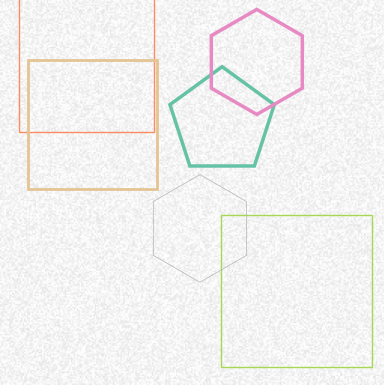[{"shape": "pentagon", "thickness": 2.5, "radius": 0.71, "center": [0.577, 0.684]}, {"shape": "square", "thickness": 1, "radius": 0.88, "center": [0.224, 0.832]}, {"shape": "hexagon", "thickness": 2.5, "radius": 0.68, "center": [0.667, 0.839]}, {"shape": "square", "thickness": 1, "radius": 0.98, "center": [0.77, 0.244]}, {"shape": "square", "thickness": 2, "radius": 0.84, "center": [0.241, 0.678]}, {"shape": "hexagon", "thickness": 0.5, "radius": 0.7, "center": [0.519, 0.407]}]